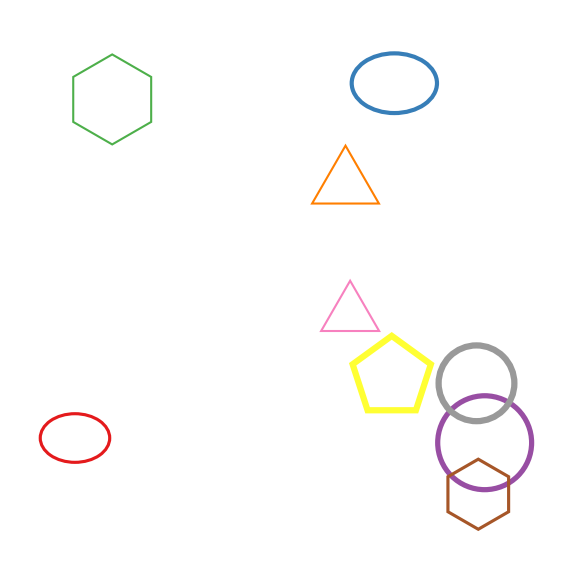[{"shape": "oval", "thickness": 1.5, "radius": 0.3, "center": [0.13, 0.241]}, {"shape": "oval", "thickness": 2, "radius": 0.37, "center": [0.683, 0.855]}, {"shape": "hexagon", "thickness": 1, "radius": 0.39, "center": [0.194, 0.827]}, {"shape": "circle", "thickness": 2.5, "radius": 0.41, "center": [0.839, 0.233]}, {"shape": "triangle", "thickness": 1, "radius": 0.33, "center": [0.598, 0.68]}, {"shape": "pentagon", "thickness": 3, "radius": 0.36, "center": [0.678, 0.346]}, {"shape": "hexagon", "thickness": 1.5, "radius": 0.3, "center": [0.828, 0.143]}, {"shape": "triangle", "thickness": 1, "radius": 0.29, "center": [0.606, 0.455]}, {"shape": "circle", "thickness": 3, "radius": 0.33, "center": [0.825, 0.335]}]